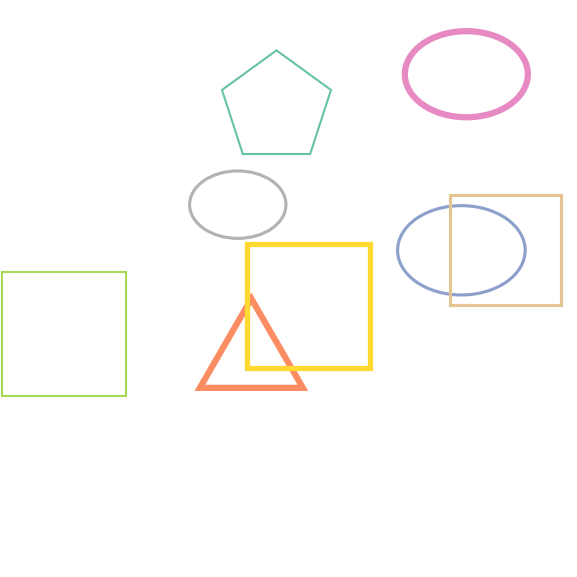[{"shape": "pentagon", "thickness": 1, "radius": 0.5, "center": [0.479, 0.813]}, {"shape": "triangle", "thickness": 3, "radius": 0.51, "center": [0.435, 0.379]}, {"shape": "oval", "thickness": 1.5, "radius": 0.55, "center": [0.799, 0.566]}, {"shape": "oval", "thickness": 3, "radius": 0.53, "center": [0.808, 0.871]}, {"shape": "square", "thickness": 1, "radius": 0.54, "center": [0.111, 0.421]}, {"shape": "square", "thickness": 2.5, "radius": 0.53, "center": [0.534, 0.469]}, {"shape": "square", "thickness": 1.5, "radius": 0.48, "center": [0.875, 0.567]}, {"shape": "oval", "thickness": 1.5, "radius": 0.42, "center": [0.412, 0.645]}]